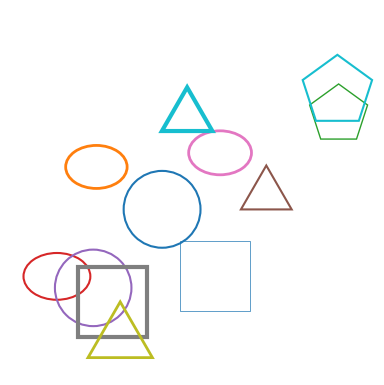[{"shape": "circle", "thickness": 1.5, "radius": 0.5, "center": [0.421, 0.456]}, {"shape": "square", "thickness": 0.5, "radius": 0.45, "center": [0.559, 0.282]}, {"shape": "oval", "thickness": 2, "radius": 0.4, "center": [0.25, 0.566]}, {"shape": "pentagon", "thickness": 1, "radius": 0.4, "center": [0.88, 0.703]}, {"shape": "oval", "thickness": 1.5, "radius": 0.43, "center": [0.148, 0.282]}, {"shape": "circle", "thickness": 1.5, "radius": 0.5, "center": [0.242, 0.252]}, {"shape": "triangle", "thickness": 1.5, "radius": 0.38, "center": [0.692, 0.494]}, {"shape": "oval", "thickness": 2, "radius": 0.41, "center": [0.572, 0.603]}, {"shape": "square", "thickness": 3, "radius": 0.45, "center": [0.292, 0.216]}, {"shape": "triangle", "thickness": 2, "radius": 0.48, "center": [0.312, 0.119]}, {"shape": "triangle", "thickness": 3, "radius": 0.38, "center": [0.486, 0.698]}, {"shape": "pentagon", "thickness": 1.5, "radius": 0.47, "center": [0.876, 0.763]}]